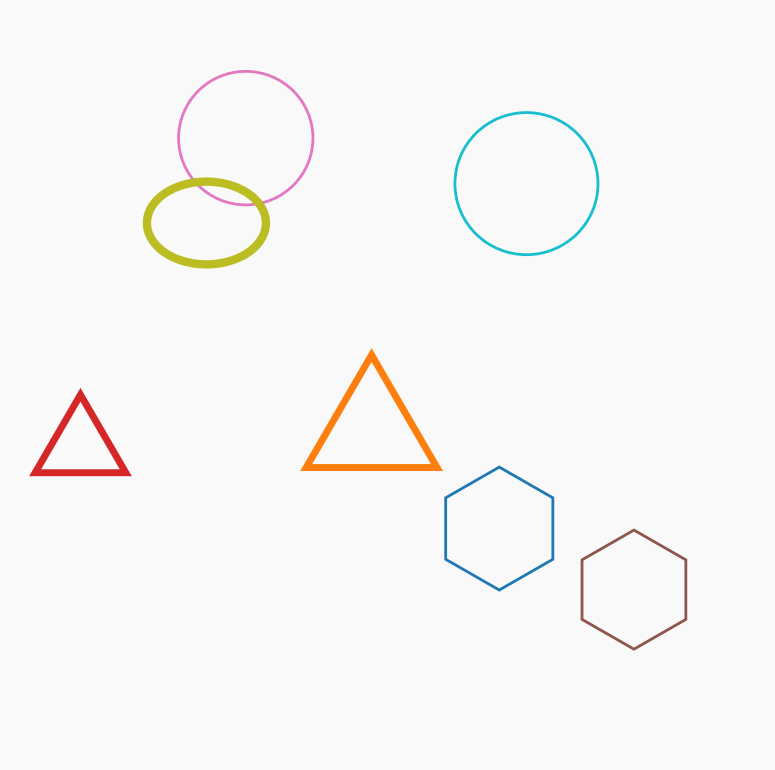[{"shape": "hexagon", "thickness": 1, "radius": 0.4, "center": [0.644, 0.314]}, {"shape": "triangle", "thickness": 2.5, "radius": 0.49, "center": [0.479, 0.442]}, {"shape": "triangle", "thickness": 2.5, "radius": 0.34, "center": [0.104, 0.42]}, {"shape": "hexagon", "thickness": 1, "radius": 0.39, "center": [0.818, 0.234]}, {"shape": "circle", "thickness": 1, "radius": 0.43, "center": [0.317, 0.821]}, {"shape": "oval", "thickness": 3, "radius": 0.38, "center": [0.266, 0.71]}, {"shape": "circle", "thickness": 1, "radius": 0.46, "center": [0.679, 0.762]}]